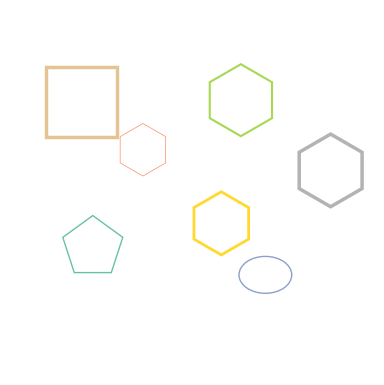[{"shape": "pentagon", "thickness": 1, "radius": 0.41, "center": [0.241, 0.358]}, {"shape": "hexagon", "thickness": 0.5, "radius": 0.34, "center": [0.371, 0.611]}, {"shape": "oval", "thickness": 1, "radius": 0.34, "center": [0.689, 0.286]}, {"shape": "hexagon", "thickness": 1.5, "radius": 0.47, "center": [0.626, 0.74]}, {"shape": "hexagon", "thickness": 2, "radius": 0.41, "center": [0.575, 0.42]}, {"shape": "square", "thickness": 2.5, "radius": 0.46, "center": [0.211, 0.736]}, {"shape": "hexagon", "thickness": 2.5, "radius": 0.47, "center": [0.859, 0.557]}]